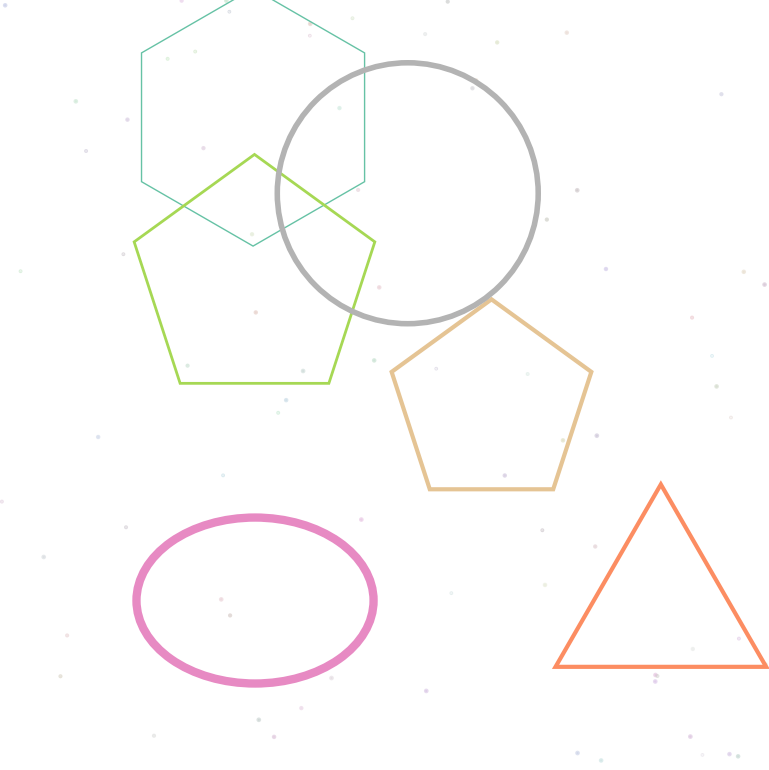[{"shape": "hexagon", "thickness": 0.5, "radius": 0.84, "center": [0.329, 0.848]}, {"shape": "triangle", "thickness": 1.5, "radius": 0.79, "center": [0.858, 0.213]}, {"shape": "oval", "thickness": 3, "radius": 0.77, "center": [0.331, 0.22]}, {"shape": "pentagon", "thickness": 1, "radius": 0.82, "center": [0.331, 0.635]}, {"shape": "pentagon", "thickness": 1.5, "radius": 0.68, "center": [0.638, 0.475]}, {"shape": "circle", "thickness": 2, "radius": 0.85, "center": [0.53, 0.749]}]